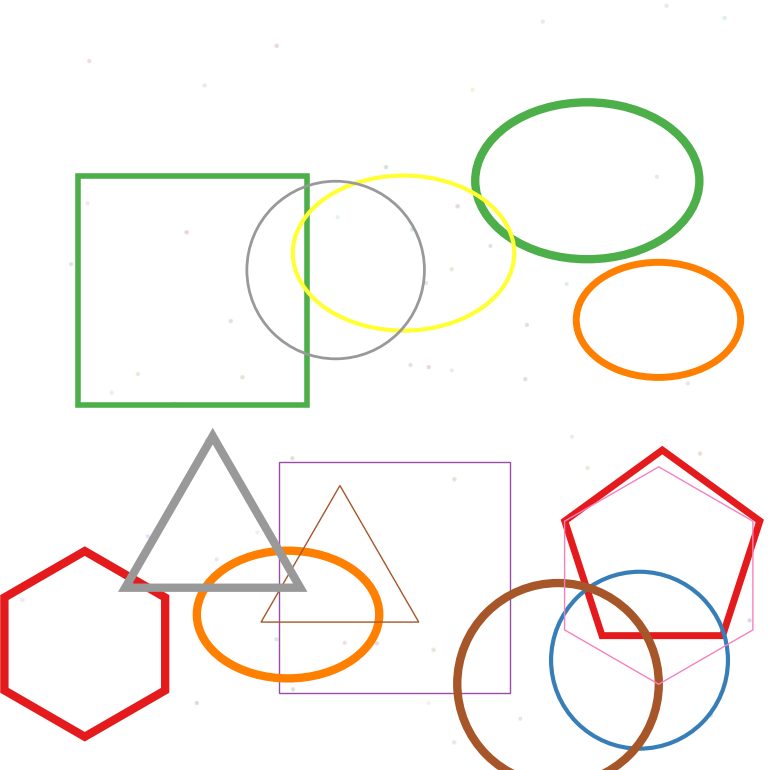[{"shape": "hexagon", "thickness": 3, "radius": 0.6, "center": [0.11, 0.164]}, {"shape": "pentagon", "thickness": 2.5, "radius": 0.67, "center": [0.86, 0.282]}, {"shape": "circle", "thickness": 1.5, "radius": 0.57, "center": [0.831, 0.143]}, {"shape": "square", "thickness": 2, "radius": 0.74, "center": [0.25, 0.623]}, {"shape": "oval", "thickness": 3, "radius": 0.73, "center": [0.763, 0.765]}, {"shape": "square", "thickness": 0.5, "radius": 0.75, "center": [0.512, 0.25]}, {"shape": "oval", "thickness": 2.5, "radius": 0.53, "center": [0.855, 0.585]}, {"shape": "oval", "thickness": 3, "radius": 0.59, "center": [0.374, 0.202]}, {"shape": "oval", "thickness": 1.5, "radius": 0.72, "center": [0.524, 0.671]}, {"shape": "triangle", "thickness": 0.5, "radius": 0.59, "center": [0.441, 0.251]}, {"shape": "circle", "thickness": 3, "radius": 0.65, "center": [0.725, 0.112]}, {"shape": "hexagon", "thickness": 0.5, "radius": 0.71, "center": [0.856, 0.253]}, {"shape": "circle", "thickness": 1, "radius": 0.58, "center": [0.436, 0.649]}, {"shape": "triangle", "thickness": 3, "radius": 0.66, "center": [0.276, 0.302]}]